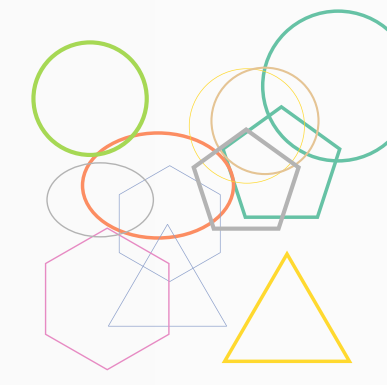[{"shape": "circle", "thickness": 2.5, "radius": 0.97, "center": [0.872, 0.777]}, {"shape": "pentagon", "thickness": 2.5, "radius": 0.79, "center": [0.726, 0.564]}, {"shape": "oval", "thickness": 2.5, "radius": 0.97, "center": [0.408, 0.518]}, {"shape": "hexagon", "thickness": 0.5, "radius": 0.75, "center": [0.438, 0.419]}, {"shape": "triangle", "thickness": 0.5, "radius": 0.88, "center": [0.432, 0.241]}, {"shape": "hexagon", "thickness": 1, "radius": 0.92, "center": [0.277, 0.224]}, {"shape": "circle", "thickness": 3, "radius": 0.73, "center": [0.232, 0.744]}, {"shape": "circle", "thickness": 0.5, "radius": 0.74, "center": [0.637, 0.673]}, {"shape": "triangle", "thickness": 2.5, "radius": 0.93, "center": [0.741, 0.154]}, {"shape": "circle", "thickness": 1.5, "radius": 0.69, "center": [0.684, 0.686]}, {"shape": "pentagon", "thickness": 3, "radius": 0.71, "center": [0.635, 0.521]}, {"shape": "oval", "thickness": 1, "radius": 0.69, "center": [0.259, 0.481]}]